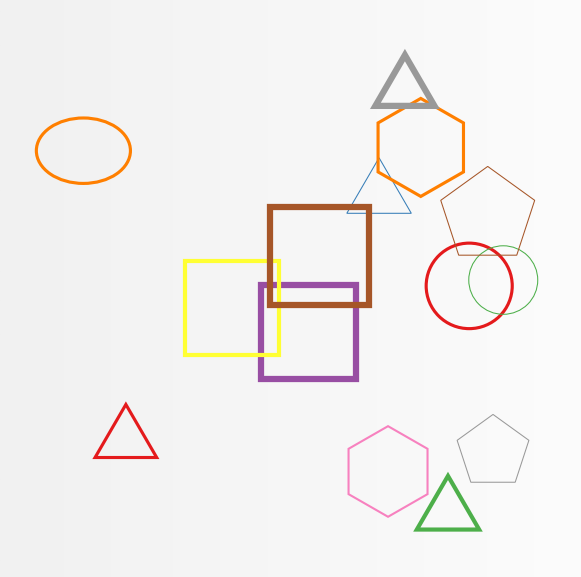[{"shape": "circle", "thickness": 1.5, "radius": 0.37, "center": [0.807, 0.504]}, {"shape": "triangle", "thickness": 1.5, "radius": 0.31, "center": [0.217, 0.238]}, {"shape": "triangle", "thickness": 0.5, "radius": 0.32, "center": [0.652, 0.662]}, {"shape": "triangle", "thickness": 2, "radius": 0.31, "center": [0.771, 0.113]}, {"shape": "circle", "thickness": 0.5, "radius": 0.3, "center": [0.866, 0.514]}, {"shape": "square", "thickness": 3, "radius": 0.41, "center": [0.531, 0.424]}, {"shape": "oval", "thickness": 1.5, "radius": 0.4, "center": [0.143, 0.738]}, {"shape": "hexagon", "thickness": 1.5, "radius": 0.42, "center": [0.724, 0.744]}, {"shape": "square", "thickness": 2, "radius": 0.4, "center": [0.399, 0.466]}, {"shape": "pentagon", "thickness": 0.5, "radius": 0.42, "center": [0.839, 0.626]}, {"shape": "square", "thickness": 3, "radius": 0.43, "center": [0.549, 0.555]}, {"shape": "hexagon", "thickness": 1, "radius": 0.39, "center": [0.668, 0.183]}, {"shape": "pentagon", "thickness": 0.5, "radius": 0.32, "center": [0.848, 0.217]}, {"shape": "triangle", "thickness": 3, "radius": 0.29, "center": [0.697, 0.845]}]